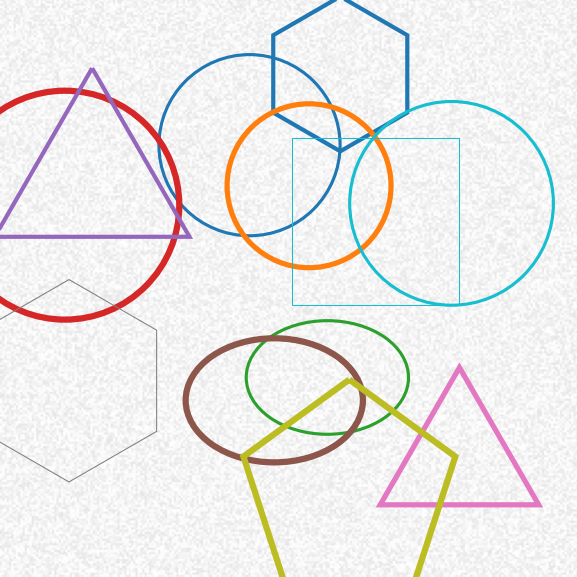[{"shape": "circle", "thickness": 1.5, "radius": 0.78, "center": [0.432, 0.748]}, {"shape": "hexagon", "thickness": 2, "radius": 0.67, "center": [0.589, 0.871]}, {"shape": "circle", "thickness": 2.5, "radius": 0.71, "center": [0.535, 0.677]}, {"shape": "oval", "thickness": 1.5, "radius": 0.7, "center": [0.567, 0.345]}, {"shape": "circle", "thickness": 3, "radius": 0.99, "center": [0.112, 0.644]}, {"shape": "triangle", "thickness": 2, "radius": 0.97, "center": [0.16, 0.686]}, {"shape": "oval", "thickness": 3, "radius": 0.77, "center": [0.475, 0.306]}, {"shape": "triangle", "thickness": 2.5, "radius": 0.79, "center": [0.796, 0.204]}, {"shape": "hexagon", "thickness": 0.5, "radius": 0.88, "center": [0.119, 0.34]}, {"shape": "pentagon", "thickness": 3, "radius": 0.96, "center": [0.605, 0.149]}, {"shape": "circle", "thickness": 1.5, "radius": 0.88, "center": [0.782, 0.647]}, {"shape": "square", "thickness": 0.5, "radius": 0.72, "center": [0.65, 0.616]}]